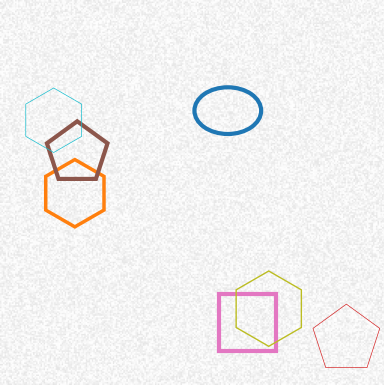[{"shape": "oval", "thickness": 3, "radius": 0.43, "center": [0.592, 0.713]}, {"shape": "hexagon", "thickness": 2.5, "radius": 0.44, "center": [0.194, 0.498]}, {"shape": "pentagon", "thickness": 0.5, "radius": 0.46, "center": [0.9, 0.119]}, {"shape": "pentagon", "thickness": 3, "radius": 0.41, "center": [0.201, 0.602]}, {"shape": "square", "thickness": 3, "radius": 0.37, "center": [0.643, 0.163]}, {"shape": "hexagon", "thickness": 1, "radius": 0.49, "center": [0.698, 0.198]}, {"shape": "hexagon", "thickness": 0.5, "radius": 0.42, "center": [0.139, 0.688]}]